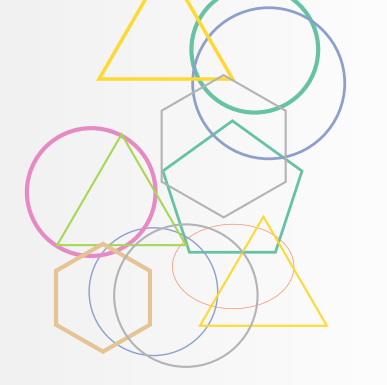[{"shape": "pentagon", "thickness": 2, "radius": 0.94, "center": [0.6, 0.497]}, {"shape": "circle", "thickness": 3, "radius": 0.82, "center": [0.658, 0.871]}, {"shape": "oval", "thickness": 0.5, "radius": 0.78, "center": [0.602, 0.308]}, {"shape": "circle", "thickness": 2, "radius": 0.98, "center": [0.693, 0.784]}, {"shape": "circle", "thickness": 1, "radius": 0.83, "center": [0.396, 0.242]}, {"shape": "circle", "thickness": 3, "radius": 0.83, "center": [0.235, 0.501]}, {"shape": "triangle", "thickness": 1.5, "radius": 0.96, "center": [0.314, 0.459]}, {"shape": "triangle", "thickness": 2.5, "radius": 1.0, "center": [0.428, 0.894]}, {"shape": "triangle", "thickness": 1.5, "radius": 0.95, "center": [0.68, 0.248]}, {"shape": "hexagon", "thickness": 3, "radius": 0.7, "center": [0.266, 0.227]}, {"shape": "hexagon", "thickness": 1.5, "radius": 0.92, "center": [0.577, 0.62]}, {"shape": "circle", "thickness": 1.5, "radius": 0.93, "center": [0.48, 0.232]}]